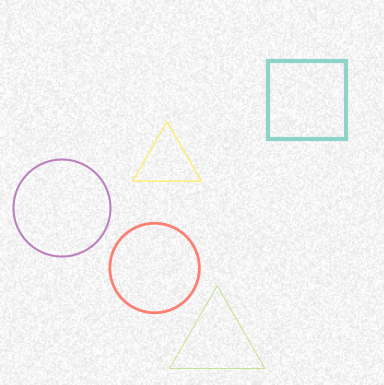[{"shape": "square", "thickness": 3, "radius": 0.51, "center": [0.797, 0.74]}, {"shape": "circle", "thickness": 2, "radius": 0.58, "center": [0.402, 0.304]}, {"shape": "triangle", "thickness": 0.5, "radius": 0.72, "center": [0.564, 0.114]}, {"shape": "circle", "thickness": 1.5, "radius": 0.63, "center": [0.161, 0.46]}, {"shape": "triangle", "thickness": 1, "radius": 0.52, "center": [0.434, 0.581]}]